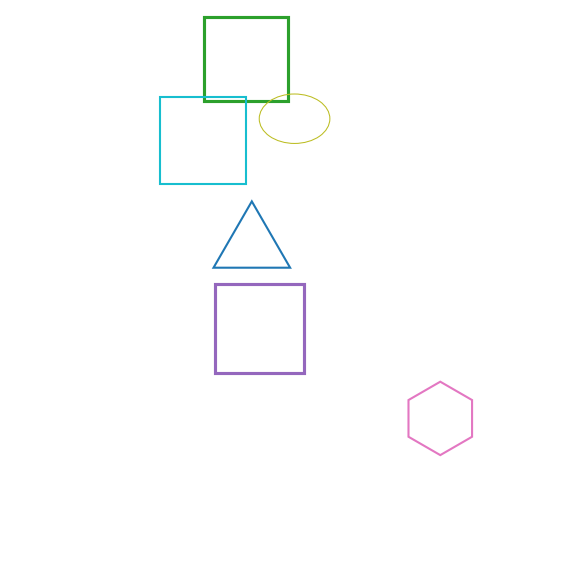[{"shape": "triangle", "thickness": 1, "radius": 0.38, "center": [0.436, 0.574]}, {"shape": "square", "thickness": 1.5, "radius": 0.36, "center": [0.426, 0.897]}, {"shape": "square", "thickness": 1.5, "radius": 0.39, "center": [0.449, 0.431]}, {"shape": "hexagon", "thickness": 1, "radius": 0.32, "center": [0.762, 0.275]}, {"shape": "oval", "thickness": 0.5, "radius": 0.31, "center": [0.51, 0.794]}, {"shape": "square", "thickness": 1, "radius": 0.38, "center": [0.351, 0.756]}]